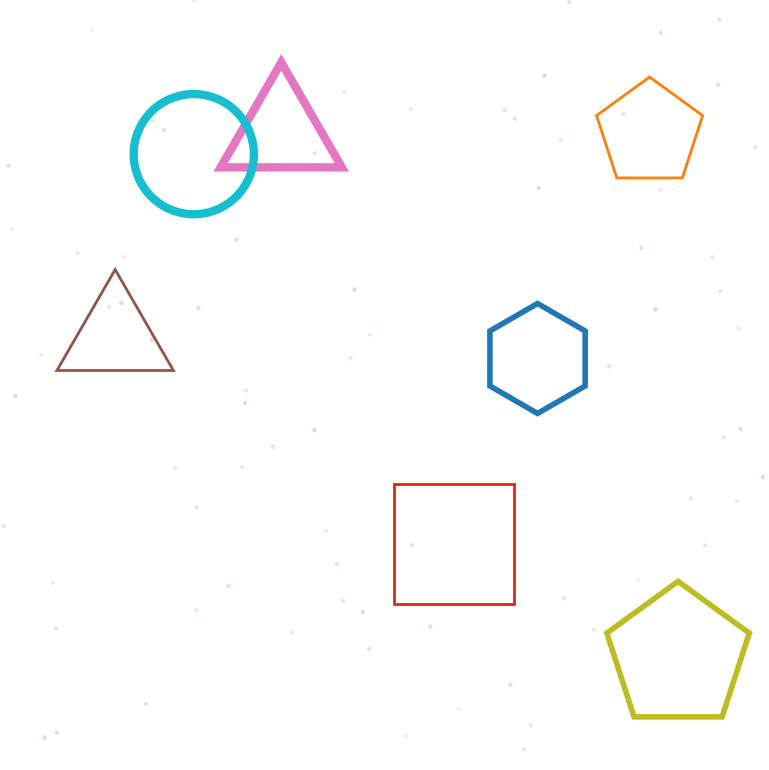[{"shape": "hexagon", "thickness": 2, "radius": 0.36, "center": [0.698, 0.534]}, {"shape": "pentagon", "thickness": 1, "radius": 0.36, "center": [0.844, 0.828]}, {"shape": "square", "thickness": 1, "radius": 0.39, "center": [0.59, 0.293]}, {"shape": "triangle", "thickness": 1, "radius": 0.44, "center": [0.15, 0.563]}, {"shape": "triangle", "thickness": 3, "radius": 0.45, "center": [0.365, 0.828]}, {"shape": "pentagon", "thickness": 2, "radius": 0.49, "center": [0.881, 0.148]}, {"shape": "circle", "thickness": 3, "radius": 0.39, "center": [0.252, 0.8]}]